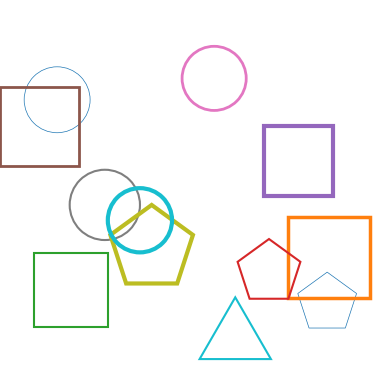[{"shape": "pentagon", "thickness": 0.5, "radius": 0.4, "center": [0.85, 0.213]}, {"shape": "circle", "thickness": 0.5, "radius": 0.43, "center": [0.148, 0.741]}, {"shape": "square", "thickness": 2.5, "radius": 0.53, "center": [0.854, 0.331]}, {"shape": "square", "thickness": 1.5, "radius": 0.48, "center": [0.184, 0.246]}, {"shape": "pentagon", "thickness": 1.5, "radius": 0.43, "center": [0.699, 0.293]}, {"shape": "square", "thickness": 3, "radius": 0.45, "center": [0.776, 0.581]}, {"shape": "square", "thickness": 2, "radius": 0.52, "center": [0.103, 0.672]}, {"shape": "circle", "thickness": 2, "radius": 0.42, "center": [0.556, 0.796]}, {"shape": "circle", "thickness": 1.5, "radius": 0.46, "center": [0.272, 0.468]}, {"shape": "pentagon", "thickness": 3, "radius": 0.56, "center": [0.394, 0.355]}, {"shape": "triangle", "thickness": 1.5, "radius": 0.53, "center": [0.611, 0.121]}, {"shape": "circle", "thickness": 3, "radius": 0.42, "center": [0.363, 0.428]}]